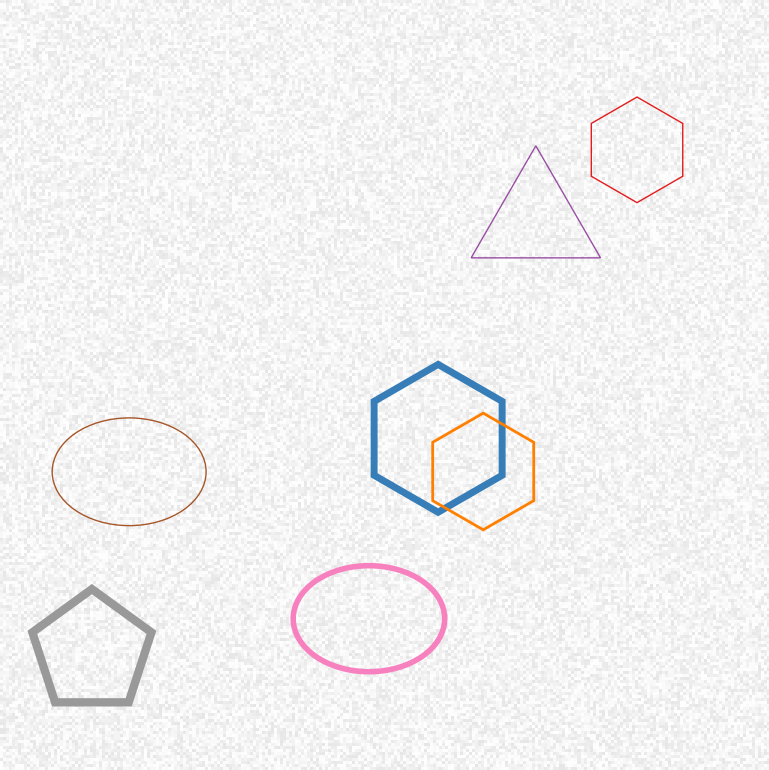[{"shape": "hexagon", "thickness": 0.5, "radius": 0.34, "center": [0.827, 0.805]}, {"shape": "hexagon", "thickness": 2.5, "radius": 0.48, "center": [0.569, 0.431]}, {"shape": "triangle", "thickness": 0.5, "radius": 0.49, "center": [0.696, 0.714]}, {"shape": "hexagon", "thickness": 1, "radius": 0.38, "center": [0.628, 0.388]}, {"shape": "oval", "thickness": 0.5, "radius": 0.5, "center": [0.168, 0.387]}, {"shape": "oval", "thickness": 2, "radius": 0.49, "center": [0.479, 0.197]}, {"shape": "pentagon", "thickness": 3, "radius": 0.41, "center": [0.119, 0.154]}]